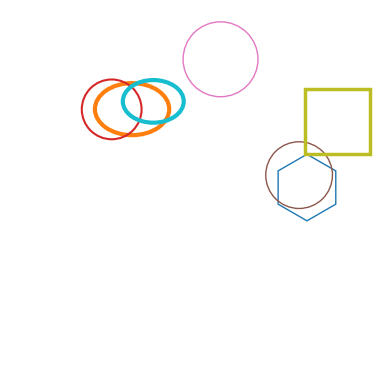[{"shape": "hexagon", "thickness": 1, "radius": 0.43, "center": [0.797, 0.513]}, {"shape": "oval", "thickness": 3, "radius": 0.48, "center": [0.343, 0.716]}, {"shape": "circle", "thickness": 1.5, "radius": 0.39, "center": [0.29, 0.716]}, {"shape": "circle", "thickness": 1, "radius": 0.43, "center": [0.777, 0.545]}, {"shape": "circle", "thickness": 1, "radius": 0.49, "center": [0.573, 0.846]}, {"shape": "square", "thickness": 2.5, "radius": 0.42, "center": [0.876, 0.685]}, {"shape": "oval", "thickness": 3, "radius": 0.4, "center": [0.398, 0.737]}]